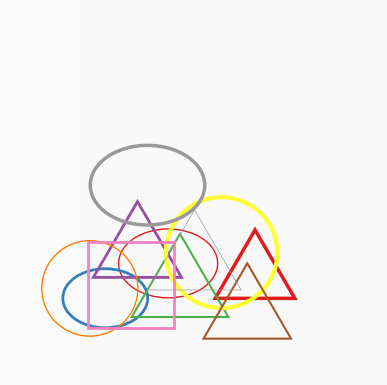[{"shape": "triangle", "thickness": 2.5, "radius": 0.59, "center": [0.658, 0.284]}, {"shape": "oval", "thickness": 1, "radius": 0.64, "center": [0.434, 0.316]}, {"shape": "oval", "thickness": 2, "radius": 0.55, "center": [0.272, 0.225]}, {"shape": "triangle", "thickness": 1.5, "radius": 0.72, "center": [0.465, 0.249]}, {"shape": "triangle", "thickness": 2, "radius": 0.66, "center": [0.355, 0.345]}, {"shape": "circle", "thickness": 1, "radius": 0.62, "center": [0.232, 0.251]}, {"shape": "circle", "thickness": 3, "radius": 0.72, "center": [0.572, 0.344]}, {"shape": "triangle", "thickness": 1.5, "radius": 0.65, "center": [0.638, 0.186]}, {"shape": "square", "thickness": 2, "radius": 0.56, "center": [0.337, 0.259]}, {"shape": "oval", "thickness": 2.5, "radius": 0.74, "center": [0.381, 0.519]}, {"shape": "triangle", "thickness": 0.5, "radius": 0.69, "center": [0.502, 0.316]}]